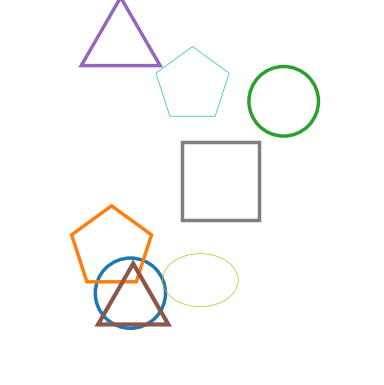[{"shape": "circle", "thickness": 2.5, "radius": 0.46, "center": [0.339, 0.238]}, {"shape": "pentagon", "thickness": 2.5, "radius": 0.55, "center": [0.29, 0.356]}, {"shape": "circle", "thickness": 2.5, "radius": 0.45, "center": [0.737, 0.737]}, {"shape": "triangle", "thickness": 2.5, "radius": 0.59, "center": [0.313, 0.889]}, {"shape": "triangle", "thickness": 3, "radius": 0.53, "center": [0.346, 0.21]}, {"shape": "square", "thickness": 2.5, "radius": 0.5, "center": [0.573, 0.529]}, {"shape": "oval", "thickness": 0.5, "radius": 0.49, "center": [0.52, 0.272]}, {"shape": "pentagon", "thickness": 0.5, "radius": 0.5, "center": [0.5, 0.779]}]